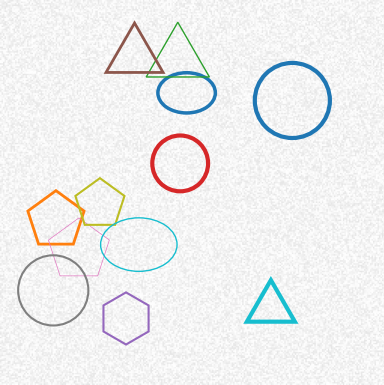[{"shape": "oval", "thickness": 2.5, "radius": 0.37, "center": [0.485, 0.759]}, {"shape": "circle", "thickness": 3, "radius": 0.49, "center": [0.759, 0.739]}, {"shape": "pentagon", "thickness": 2, "radius": 0.38, "center": [0.145, 0.428]}, {"shape": "triangle", "thickness": 1, "radius": 0.47, "center": [0.462, 0.847]}, {"shape": "circle", "thickness": 3, "radius": 0.36, "center": [0.468, 0.576]}, {"shape": "hexagon", "thickness": 1.5, "radius": 0.34, "center": [0.327, 0.173]}, {"shape": "triangle", "thickness": 2, "radius": 0.43, "center": [0.349, 0.855]}, {"shape": "pentagon", "thickness": 0.5, "radius": 0.42, "center": [0.205, 0.351]}, {"shape": "circle", "thickness": 1.5, "radius": 0.46, "center": [0.138, 0.246]}, {"shape": "pentagon", "thickness": 1.5, "radius": 0.34, "center": [0.26, 0.47]}, {"shape": "triangle", "thickness": 3, "radius": 0.36, "center": [0.704, 0.2]}, {"shape": "oval", "thickness": 1, "radius": 0.5, "center": [0.361, 0.365]}]